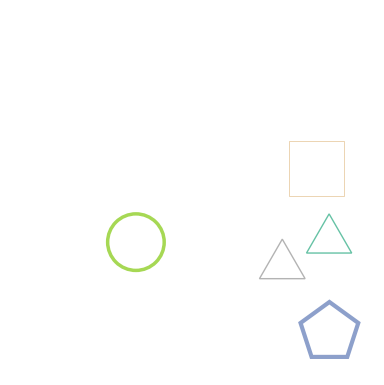[{"shape": "triangle", "thickness": 1, "radius": 0.34, "center": [0.855, 0.377]}, {"shape": "pentagon", "thickness": 3, "radius": 0.39, "center": [0.856, 0.137]}, {"shape": "circle", "thickness": 2.5, "radius": 0.37, "center": [0.353, 0.371]}, {"shape": "square", "thickness": 0.5, "radius": 0.36, "center": [0.823, 0.561]}, {"shape": "triangle", "thickness": 1, "radius": 0.34, "center": [0.733, 0.31]}]